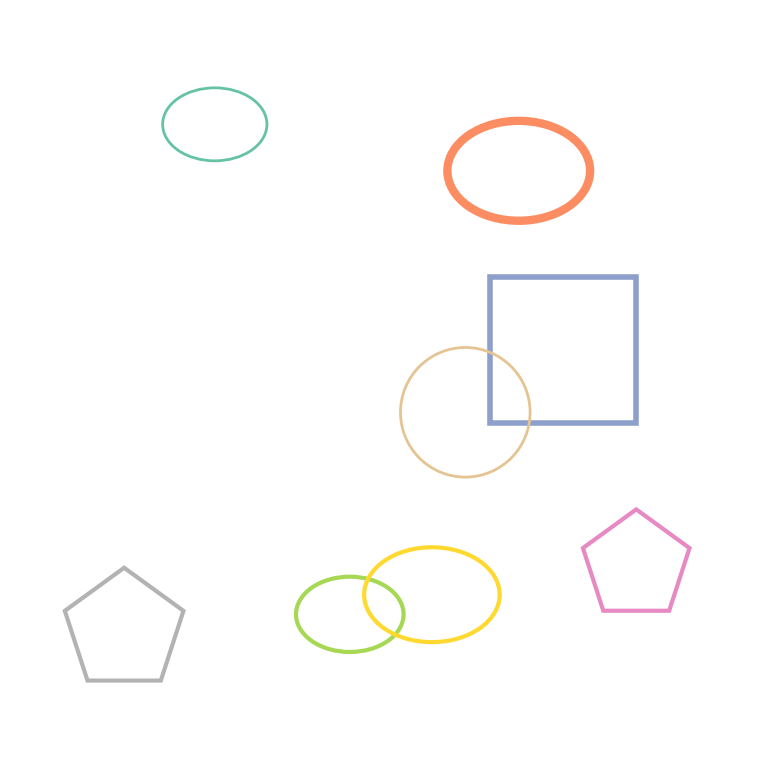[{"shape": "oval", "thickness": 1, "radius": 0.34, "center": [0.279, 0.839]}, {"shape": "oval", "thickness": 3, "radius": 0.46, "center": [0.674, 0.778]}, {"shape": "square", "thickness": 2, "radius": 0.47, "center": [0.732, 0.546]}, {"shape": "pentagon", "thickness": 1.5, "radius": 0.36, "center": [0.826, 0.266]}, {"shape": "oval", "thickness": 1.5, "radius": 0.35, "center": [0.454, 0.202]}, {"shape": "oval", "thickness": 1.5, "radius": 0.44, "center": [0.561, 0.228]}, {"shape": "circle", "thickness": 1, "radius": 0.42, "center": [0.604, 0.465]}, {"shape": "pentagon", "thickness": 1.5, "radius": 0.4, "center": [0.161, 0.182]}]